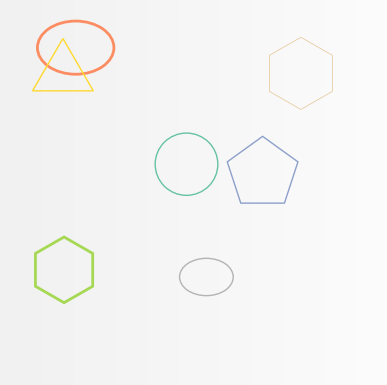[{"shape": "circle", "thickness": 1, "radius": 0.4, "center": [0.481, 0.573]}, {"shape": "oval", "thickness": 2, "radius": 0.49, "center": [0.195, 0.876]}, {"shape": "pentagon", "thickness": 1, "radius": 0.48, "center": [0.678, 0.55]}, {"shape": "hexagon", "thickness": 2, "radius": 0.43, "center": [0.165, 0.299]}, {"shape": "triangle", "thickness": 1, "radius": 0.45, "center": [0.162, 0.809]}, {"shape": "hexagon", "thickness": 0.5, "radius": 0.47, "center": [0.776, 0.809]}, {"shape": "oval", "thickness": 1, "radius": 0.35, "center": [0.533, 0.281]}]